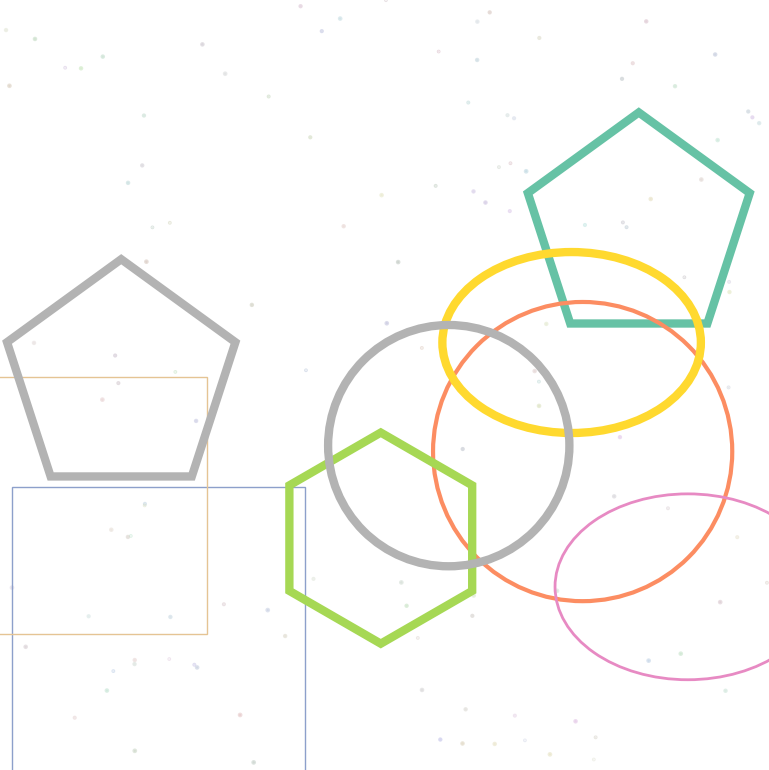[{"shape": "pentagon", "thickness": 3, "radius": 0.76, "center": [0.83, 0.702]}, {"shape": "circle", "thickness": 1.5, "radius": 0.97, "center": [0.757, 0.414]}, {"shape": "square", "thickness": 0.5, "radius": 0.95, "center": [0.206, 0.177]}, {"shape": "oval", "thickness": 1, "radius": 0.86, "center": [0.893, 0.238]}, {"shape": "hexagon", "thickness": 3, "radius": 0.69, "center": [0.495, 0.301]}, {"shape": "oval", "thickness": 3, "radius": 0.84, "center": [0.742, 0.555]}, {"shape": "square", "thickness": 0.5, "radius": 0.84, "center": [0.102, 0.343]}, {"shape": "circle", "thickness": 3, "radius": 0.78, "center": [0.583, 0.421]}, {"shape": "pentagon", "thickness": 3, "radius": 0.78, "center": [0.157, 0.507]}]